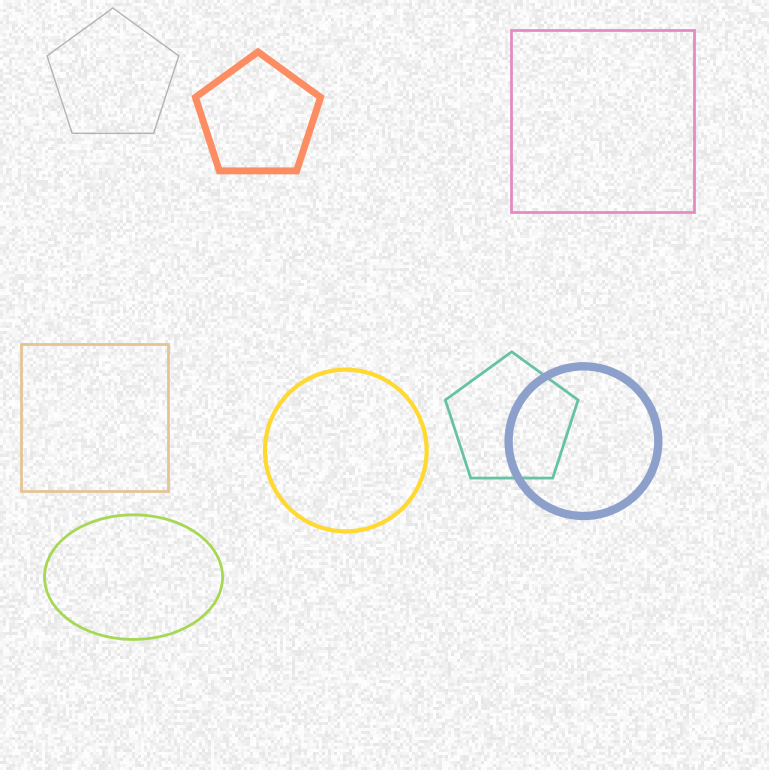[{"shape": "pentagon", "thickness": 1, "radius": 0.45, "center": [0.665, 0.452]}, {"shape": "pentagon", "thickness": 2.5, "radius": 0.43, "center": [0.335, 0.847]}, {"shape": "circle", "thickness": 3, "radius": 0.49, "center": [0.758, 0.427]}, {"shape": "square", "thickness": 1, "radius": 0.59, "center": [0.782, 0.843]}, {"shape": "oval", "thickness": 1, "radius": 0.58, "center": [0.173, 0.25]}, {"shape": "circle", "thickness": 1.5, "radius": 0.53, "center": [0.449, 0.415]}, {"shape": "square", "thickness": 1, "radius": 0.48, "center": [0.123, 0.458]}, {"shape": "pentagon", "thickness": 0.5, "radius": 0.45, "center": [0.147, 0.9]}]